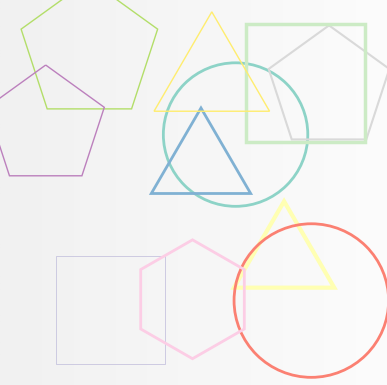[{"shape": "circle", "thickness": 2, "radius": 0.93, "center": [0.608, 0.65]}, {"shape": "triangle", "thickness": 3, "radius": 0.75, "center": [0.733, 0.328]}, {"shape": "square", "thickness": 0.5, "radius": 0.7, "center": [0.286, 0.195]}, {"shape": "circle", "thickness": 2, "radius": 1.0, "center": [0.803, 0.219]}, {"shape": "triangle", "thickness": 2, "radius": 0.74, "center": [0.519, 0.571]}, {"shape": "pentagon", "thickness": 1, "radius": 0.93, "center": [0.231, 0.867]}, {"shape": "hexagon", "thickness": 2, "radius": 0.77, "center": [0.497, 0.223]}, {"shape": "pentagon", "thickness": 1.5, "radius": 0.82, "center": [0.849, 0.77]}, {"shape": "pentagon", "thickness": 1, "radius": 0.8, "center": [0.118, 0.672]}, {"shape": "square", "thickness": 2.5, "radius": 0.77, "center": [0.789, 0.785]}, {"shape": "triangle", "thickness": 1, "radius": 0.86, "center": [0.547, 0.797]}]